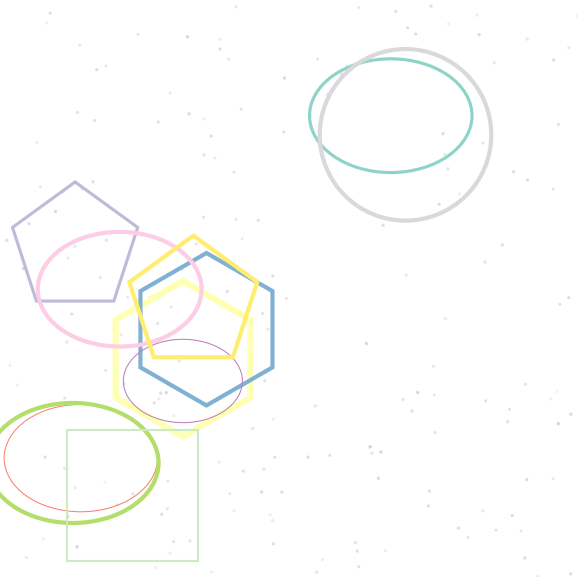[{"shape": "oval", "thickness": 1.5, "radius": 0.7, "center": [0.677, 0.799]}, {"shape": "hexagon", "thickness": 3, "radius": 0.67, "center": [0.317, 0.378]}, {"shape": "pentagon", "thickness": 1.5, "radius": 0.57, "center": [0.13, 0.57]}, {"shape": "oval", "thickness": 0.5, "radius": 0.66, "center": [0.14, 0.206]}, {"shape": "hexagon", "thickness": 2, "radius": 0.66, "center": [0.358, 0.429]}, {"shape": "oval", "thickness": 2, "radius": 0.74, "center": [0.126, 0.197]}, {"shape": "oval", "thickness": 2, "radius": 0.71, "center": [0.207, 0.498]}, {"shape": "circle", "thickness": 2, "radius": 0.74, "center": [0.702, 0.766]}, {"shape": "oval", "thickness": 0.5, "radius": 0.52, "center": [0.317, 0.339]}, {"shape": "square", "thickness": 1, "radius": 0.57, "center": [0.23, 0.141]}, {"shape": "pentagon", "thickness": 2, "radius": 0.58, "center": [0.335, 0.475]}]